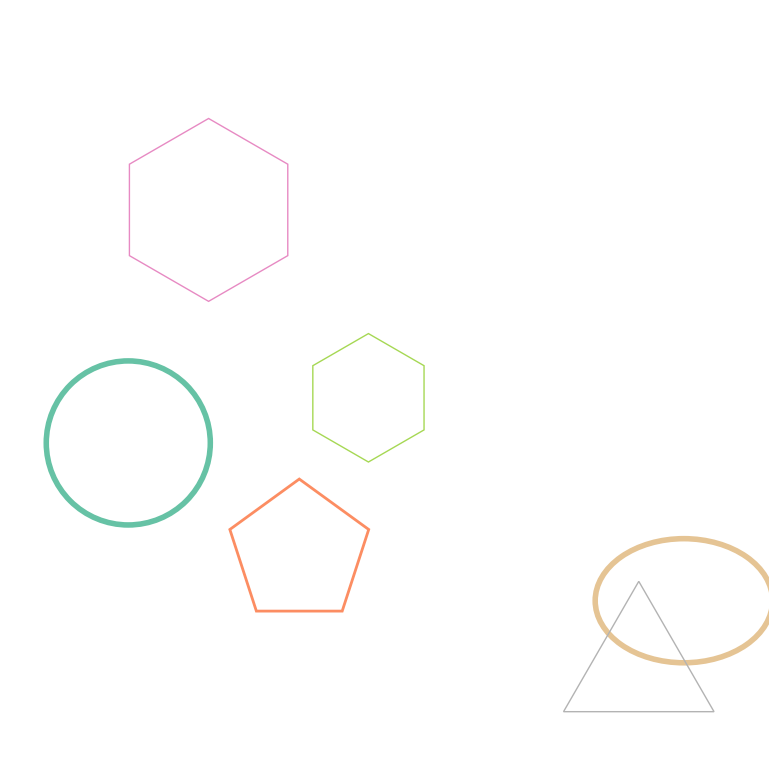[{"shape": "circle", "thickness": 2, "radius": 0.53, "center": [0.167, 0.425]}, {"shape": "pentagon", "thickness": 1, "radius": 0.47, "center": [0.389, 0.283]}, {"shape": "hexagon", "thickness": 0.5, "radius": 0.59, "center": [0.271, 0.727]}, {"shape": "hexagon", "thickness": 0.5, "radius": 0.42, "center": [0.478, 0.483]}, {"shape": "oval", "thickness": 2, "radius": 0.58, "center": [0.888, 0.22]}, {"shape": "triangle", "thickness": 0.5, "radius": 0.56, "center": [0.83, 0.132]}]